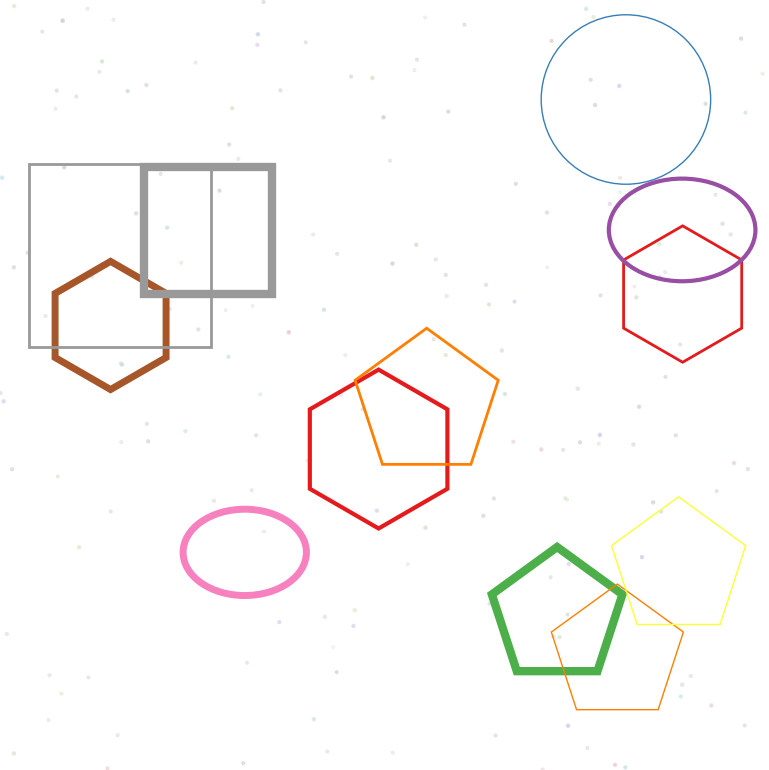[{"shape": "hexagon", "thickness": 1.5, "radius": 0.52, "center": [0.492, 0.417]}, {"shape": "hexagon", "thickness": 1, "radius": 0.44, "center": [0.887, 0.618]}, {"shape": "circle", "thickness": 0.5, "radius": 0.55, "center": [0.813, 0.871]}, {"shape": "pentagon", "thickness": 3, "radius": 0.45, "center": [0.724, 0.2]}, {"shape": "oval", "thickness": 1.5, "radius": 0.48, "center": [0.886, 0.701]}, {"shape": "pentagon", "thickness": 0.5, "radius": 0.45, "center": [0.802, 0.151]}, {"shape": "pentagon", "thickness": 1, "radius": 0.49, "center": [0.554, 0.476]}, {"shape": "pentagon", "thickness": 0.5, "radius": 0.46, "center": [0.881, 0.263]}, {"shape": "hexagon", "thickness": 2.5, "radius": 0.42, "center": [0.144, 0.577]}, {"shape": "oval", "thickness": 2.5, "radius": 0.4, "center": [0.318, 0.283]}, {"shape": "square", "thickness": 3, "radius": 0.41, "center": [0.27, 0.701]}, {"shape": "square", "thickness": 1, "radius": 0.59, "center": [0.156, 0.668]}]